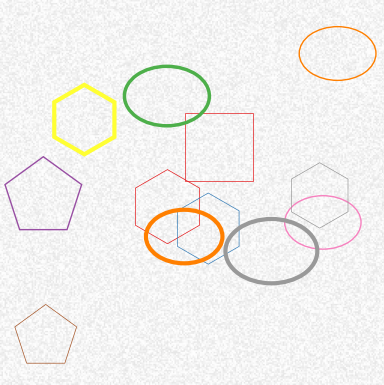[{"shape": "square", "thickness": 0.5, "radius": 0.44, "center": [0.568, 0.618]}, {"shape": "hexagon", "thickness": 0.5, "radius": 0.48, "center": [0.435, 0.463]}, {"shape": "hexagon", "thickness": 0.5, "radius": 0.46, "center": [0.541, 0.406]}, {"shape": "oval", "thickness": 2.5, "radius": 0.55, "center": [0.434, 0.75]}, {"shape": "pentagon", "thickness": 1, "radius": 0.52, "center": [0.113, 0.488]}, {"shape": "oval", "thickness": 1, "radius": 0.5, "center": [0.877, 0.861]}, {"shape": "oval", "thickness": 3, "radius": 0.5, "center": [0.478, 0.386]}, {"shape": "hexagon", "thickness": 3, "radius": 0.45, "center": [0.219, 0.689]}, {"shape": "pentagon", "thickness": 0.5, "radius": 0.42, "center": [0.119, 0.125]}, {"shape": "oval", "thickness": 1, "radius": 0.5, "center": [0.839, 0.422]}, {"shape": "hexagon", "thickness": 0.5, "radius": 0.42, "center": [0.83, 0.492]}, {"shape": "oval", "thickness": 3, "radius": 0.6, "center": [0.705, 0.348]}]